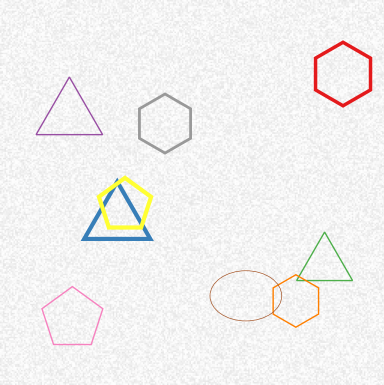[{"shape": "hexagon", "thickness": 2.5, "radius": 0.41, "center": [0.891, 0.808]}, {"shape": "triangle", "thickness": 3, "radius": 0.5, "center": [0.305, 0.429]}, {"shape": "triangle", "thickness": 1, "radius": 0.42, "center": [0.843, 0.313]}, {"shape": "triangle", "thickness": 1, "radius": 0.5, "center": [0.18, 0.7]}, {"shape": "hexagon", "thickness": 1, "radius": 0.34, "center": [0.768, 0.218]}, {"shape": "pentagon", "thickness": 3, "radius": 0.36, "center": [0.325, 0.467]}, {"shape": "oval", "thickness": 0.5, "radius": 0.47, "center": [0.639, 0.232]}, {"shape": "pentagon", "thickness": 1, "radius": 0.42, "center": [0.188, 0.172]}, {"shape": "hexagon", "thickness": 2, "radius": 0.38, "center": [0.429, 0.679]}]